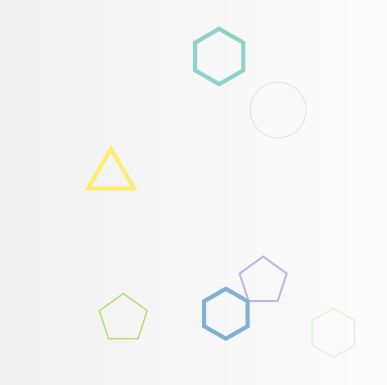[{"shape": "hexagon", "thickness": 3, "radius": 0.36, "center": [0.566, 0.853]}, {"shape": "pentagon", "thickness": 1.5, "radius": 0.32, "center": [0.679, 0.27]}, {"shape": "hexagon", "thickness": 3, "radius": 0.32, "center": [0.583, 0.185]}, {"shape": "pentagon", "thickness": 1, "radius": 0.32, "center": [0.318, 0.173]}, {"shape": "circle", "thickness": 0.5, "radius": 0.36, "center": [0.718, 0.714]}, {"shape": "hexagon", "thickness": 0.5, "radius": 0.32, "center": [0.86, 0.135]}, {"shape": "triangle", "thickness": 3, "radius": 0.34, "center": [0.286, 0.545]}]